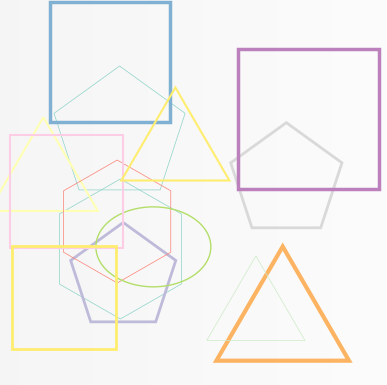[{"shape": "hexagon", "thickness": 0.5, "radius": 0.91, "center": [0.311, 0.353]}, {"shape": "pentagon", "thickness": 0.5, "radius": 0.89, "center": [0.309, 0.651]}, {"shape": "triangle", "thickness": 1.5, "radius": 0.81, "center": [0.112, 0.533]}, {"shape": "pentagon", "thickness": 2, "radius": 0.71, "center": [0.318, 0.279]}, {"shape": "hexagon", "thickness": 0.5, "radius": 0.8, "center": [0.302, 0.425]}, {"shape": "square", "thickness": 2.5, "radius": 0.78, "center": [0.283, 0.838]}, {"shape": "triangle", "thickness": 3, "radius": 0.99, "center": [0.73, 0.162]}, {"shape": "oval", "thickness": 1, "radius": 0.74, "center": [0.396, 0.359]}, {"shape": "square", "thickness": 1.5, "radius": 0.73, "center": [0.171, 0.503]}, {"shape": "pentagon", "thickness": 2, "radius": 0.75, "center": [0.739, 0.53]}, {"shape": "square", "thickness": 2.5, "radius": 0.91, "center": [0.796, 0.692]}, {"shape": "triangle", "thickness": 0.5, "radius": 0.73, "center": [0.66, 0.189]}, {"shape": "square", "thickness": 2, "radius": 0.67, "center": [0.165, 0.227]}, {"shape": "triangle", "thickness": 1.5, "radius": 0.81, "center": [0.453, 0.612]}]